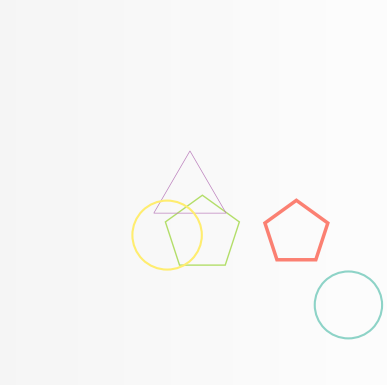[{"shape": "circle", "thickness": 1.5, "radius": 0.43, "center": [0.899, 0.208]}, {"shape": "pentagon", "thickness": 2.5, "radius": 0.43, "center": [0.765, 0.394]}, {"shape": "pentagon", "thickness": 1, "radius": 0.5, "center": [0.522, 0.393]}, {"shape": "triangle", "thickness": 0.5, "radius": 0.54, "center": [0.49, 0.5]}, {"shape": "circle", "thickness": 1.5, "radius": 0.45, "center": [0.431, 0.389]}]